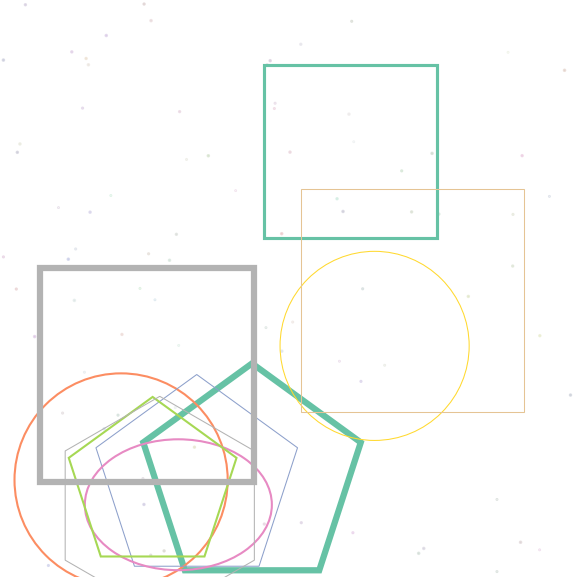[{"shape": "pentagon", "thickness": 3, "radius": 0.99, "center": [0.436, 0.172]}, {"shape": "square", "thickness": 1.5, "radius": 0.75, "center": [0.607, 0.736]}, {"shape": "circle", "thickness": 1, "radius": 0.92, "center": [0.21, 0.168]}, {"shape": "pentagon", "thickness": 0.5, "radius": 0.92, "center": [0.341, 0.167]}, {"shape": "oval", "thickness": 1, "radius": 0.81, "center": [0.309, 0.125]}, {"shape": "pentagon", "thickness": 1, "radius": 0.76, "center": [0.264, 0.159]}, {"shape": "circle", "thickness": 0.5, "radius": 0.82, "center": [0.649, 0.4]}, {"shape": "square", "thickness": 0.5, "radius": 0.97, "center": [0.715, 0.479]}, {"shape": "hexagon", "thickness": 0.5, "radius": 0.95, "center": [0.277, 0.124]}, {"shape": "square", "thickness": 3, "radius": 0.93, "center": [0.254, 0.349]}]